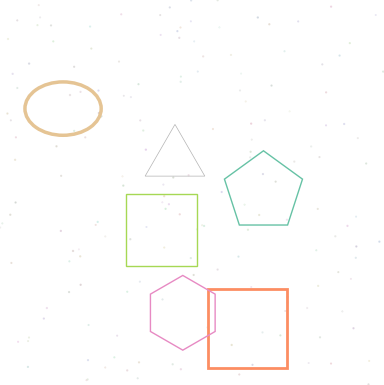[{"shape": "pentagon", "thickness": 1, "radius": 0.53, "center": [0.684, 0.502]}, {"shape": "square", "thickness": 2, "radius": 0.51, "center": [0.644, 0.147]}, {"shape": "hexagon", "thickness": 1, "radius": 0.49, "center": [0.475, 0.188]}, {"shape": "square", "thickness": 1, "radius": 0.46, "center": [0.42, 0.403]}, {"shape": "oval", "thickness": 2.5, "radius": 0.5, "center": [0.164, 0.718]}, {"shape": "triangle", "thickness": 0.5, "radius": 0.45, "center": [0.454, 0.587]}]